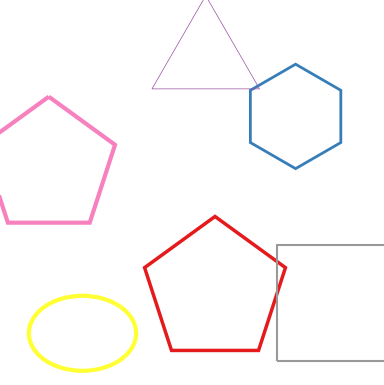[{"shape": "pentagon", "thickness": 2.5, "radius": 0.96, "center": [0.558, 0.245]}, {"shape": "hexagon", "thickness": 2, "radius": 0.68, "center": [0.768, 0.698]}, {"shape": "triangle", "thickness": 0.5, "radius": 0.81, "center": [0.534, 0.85]}, {"shape": "oval", "thickness": 3, "radius": 0.7, "center": [0.214, 0.134]}, {"shape": "pentagon", "thickness": 3, "radius": 0.9, "center": [0.127, 0.568]}, {"shape": "square", "thickness": 1.5, "radius": 0.76, "center": [0.872, 0.213]}]